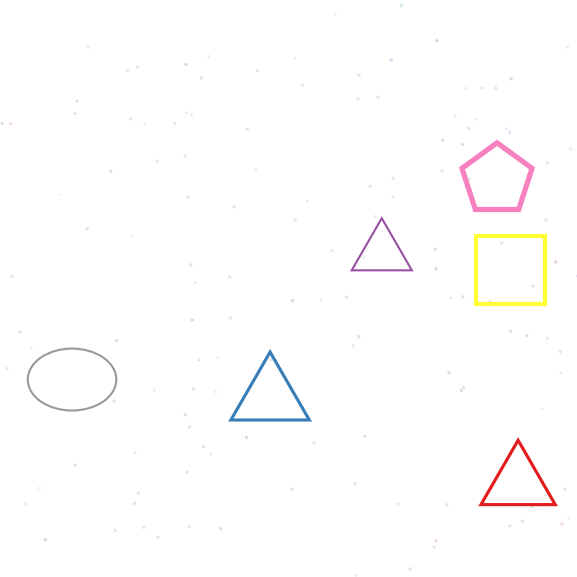[{"shape": "triangle", "thickness": 1.5, "radius": 0.37, "center": [0.897, 0.162]}, {"shape": "triangle", "thickness": 1.5, "radius": 0.39, "center": [0.468, 0.311]}, {"shape": "triangle", "thickness": 1, "radius": 0.3, "center": [0.661, 0.561]}, {"shape": "square", "thickness": 2, "radius": 0.29, "center": [0.884, 0.531]}, {"shape": "pentagon", "thickness": 2.5, "radius": 0.32, "center": [0.861, 0.688]}, {"shape": "oval", "thickness": 1, "radius": 0.38, "center": [0.125, 0.342]}]